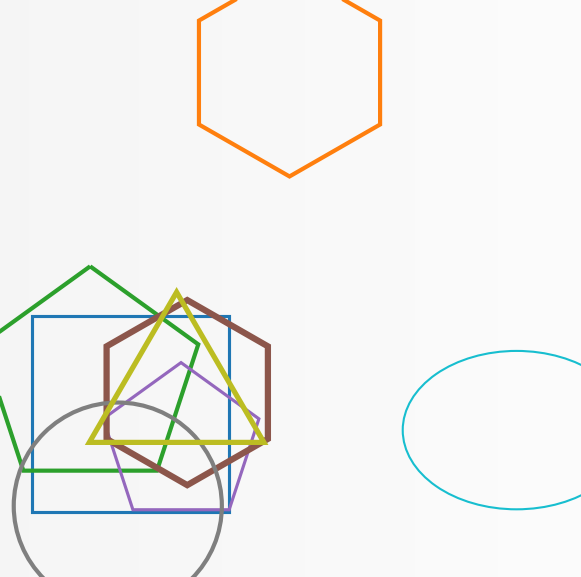[{"shape": "square", "thickness": 1.5, "radius": 0.85, "center": [0.224, 0.282]}, {"shape": "hexagon", "thickness": 2, "radius": 0.9, "center": [0.498, 0.874]}, {"shape": "pentagon", "thickness": 2, "radius": 0.98, "center": [0.155, 0.342]}, {"shape": "pentagon", "thickness": 1.5, "radius": 0.7, "center": [0.311, 0.23]}, {"shape": "hexagon", "thickness": 3, "radius": 0.8, "center": [0.322, 0.319]}, {"shape": "circle", "thickness": 2, "radius": 0.9, "center": [0.203, 0.123]}, {"shape": "triangle", "thickness": 2.5, "radius": 0.87, "center": [0.304, 0.32]}, {"shape": "oval", "thickness": 1, "radius": 0.98, "center": [0.889, 0.254]}]